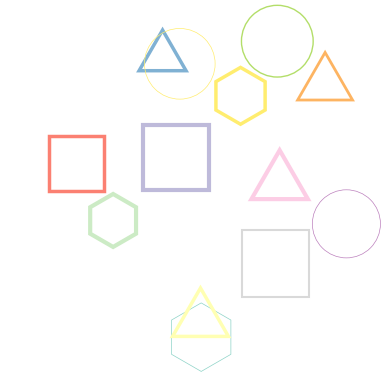[{"shape": "hexagon", "thickness": 0.5, "radius": 0.44, "center": [0.523, 0.124]}, {"shape": "triangle", "thickness": 2.5, "radius": 0.42, "center": [0.521, 0.168]}, {"shape": "square", "thickness": 3, "radius": 0.43, "center": [0.457, 0.591]}, {"shape": "square", "thickness": 2.5, "radius": 0.36, "center": [0.199, 0.576]}, {"shape": "triangle", "thickness": 2.5, "radius": 0.35, "center": [0.422, 0.852]}, {"shape": "triangle", "thickness": 2, "radius": 0.41, "center": [0.844, 0.781]}, {"shape": "circle", "thickness": 1, "radius": 0.47, "center": [0.72, 0.893]}, {"shape": "triangle", "thickness": 3, "radius": 0.42, "center": [0.726, 0.525]}, {"shape": "square", "thickness": 1.5, "radius": 0.43, "center": [0.715, 0.316]}, {"shape": "circle", "thickness": 0.5, "radius": 0.44, "center": [0.9, 0.419]}, {"shape": "hexagon", "thickness": 3, "radius": 0.34, "center": [0.294, 0.427]}, {"shape": "circle", "thickness": 0.5, "radius": 0.46, "center": [0.467, 0.834]}, {"shape": "hexagon", "thickness": 2.5, "radius": 0.37, "center": [0.625, 0.751]}]